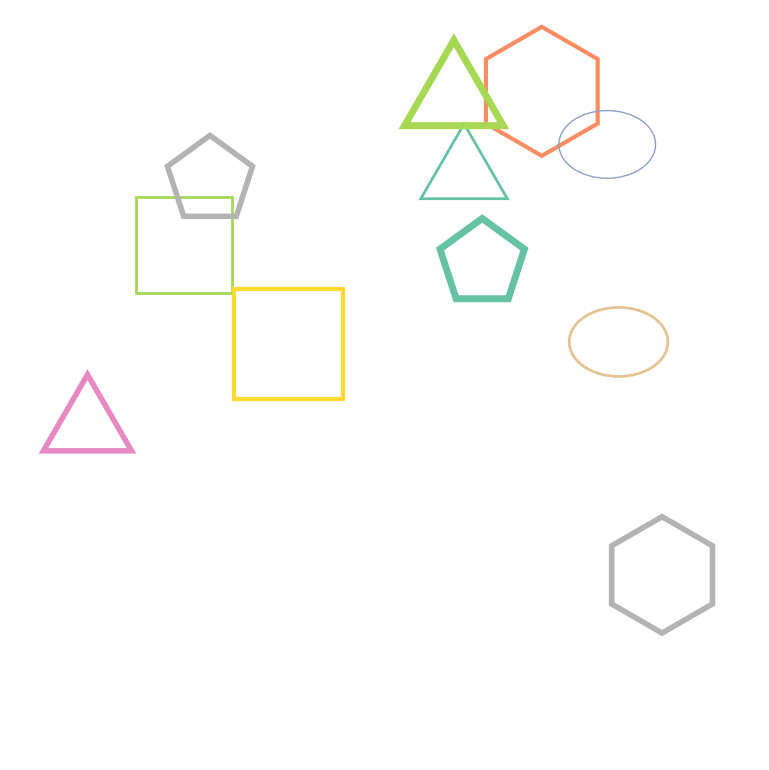[{"shape": "pentagon", "thickness": 2.5, "radius": 0.29, "center": [0.626, 0.659]}, {"shape": "triangle", "thickness": 1, "radius": 0.32, "center": [0.603, 0.774]}, {"shape": "hexagon", "thickness": 1.5, "radius": 0.42, "center": [0.704, 0.881]}, {"shape": "oval", "thickness": 0.5, "radius": 0.31, "center": [0.789, 0.812]}, {"shape": "triangle", "thickness": 2, "radius": 0.33, "center": [0.114, 0.448]}, {"shape": "square", "thickness": 1, "radius": 0.31, "center": [0.239, 0.682]}, {"shape": "triangle", "thickness": 2.5, "radius": 0.37, "center": [0.589, 0.874]}, {"shape": "square", "thickness": 1.5, "radius": 0.35, "center": [0.375, 0.553]}, {"shape": "oval", "thickness": 1, "radius": 0.32, "center": [0.803, 0.556]}, {"shape": "hexagon", "thickness": 2, "radius": 0.38, "center": [0.86, 0.253]}, {"shape": "pentagon", "thickness": 2, "radius": 0.29, "center": [0.273, 0.766]}]